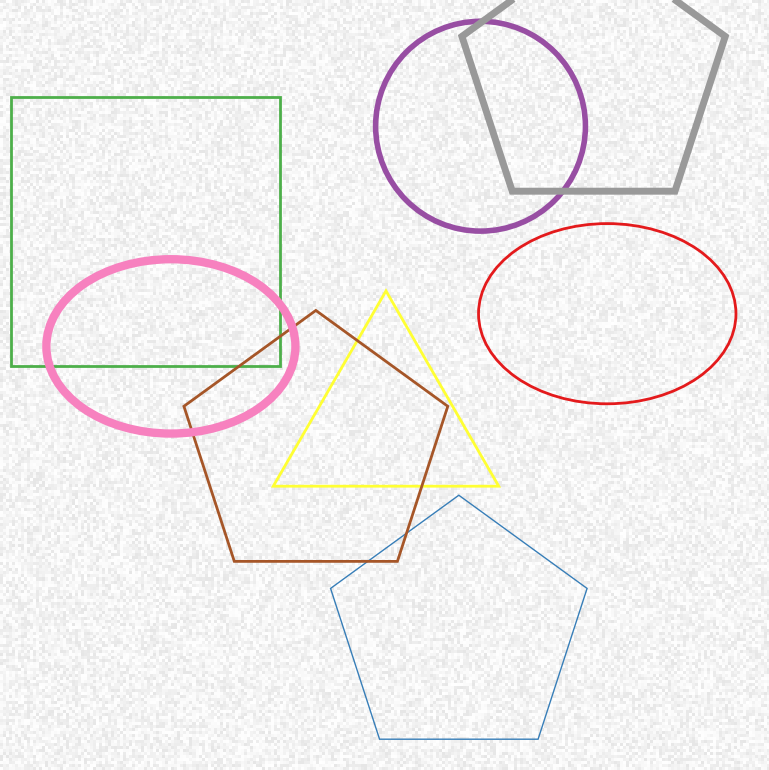[{"shape": "oval", "thickness": 1, "radius": 0.84, "center": [0.789, 0.593]}, {"shape": "pentagon", "thickness": 0.5, "radius": 0.88, "center": [0.596, 0.182]}, {"shape": "square", "thickness": 1, "radius": 0.87, "center": [0.188, 0.7]}, {"shape": "circle", "thickness": 2, "radius": 0.68, "center": [0.624, 0.836]}, {"shape": "triangle", "thickness": 1, "radius": 0.85, "center": [0.501, 0.453]}, {"shape": "pentagon", "thickness": 1, "radius": 0.9, "center": [0.41, 0.417]}, {"shape": "oval", "thickness": 3, "radius": 0.81, "center": [0.222, 0.55]}, {"shape": "pentagon", "thickness": 2.5, "radius": 0.9, "center": [0.771, 0.897]}]